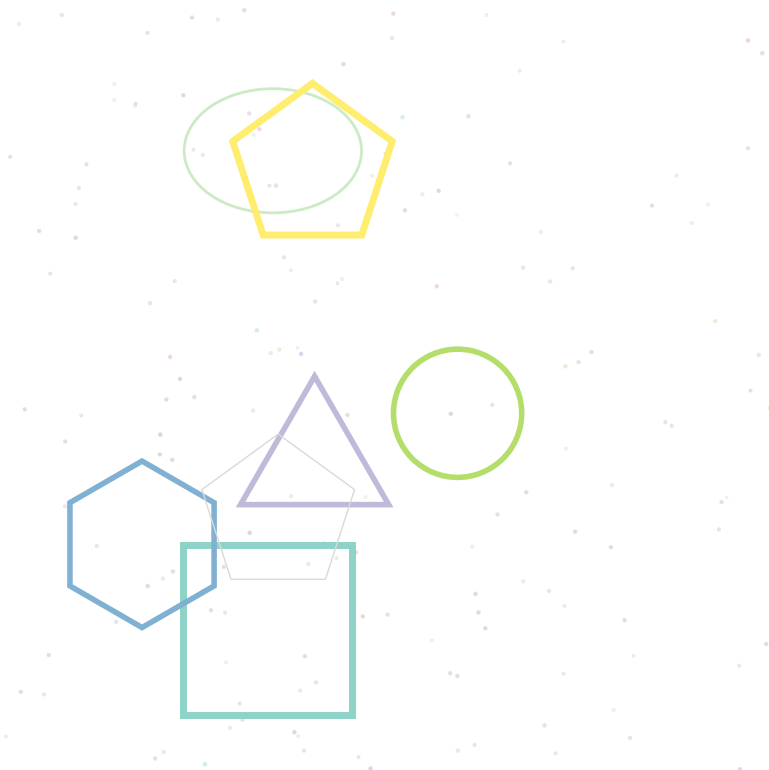[{"shape": "square", "thickness": 2.5, "radius": 0.55, "center": [0.347, 0.182]}, {"shape": "triangle", "thickness": 2, "radius": 0.56, "center": [0.409, 0.4]}, {"shape": "hexagon", "thickness": 2, "radius": 0.54, "center": [0.184, 0.293]}, {"shape": "circle", "thickness": 2, "radius": 0.42, "center": [0.594, 0.463]}, {"shape": "pentagon", "thickness": 0.5, "radius": 0.52, "center": [0.361, 0.332]}, {"shape": "oval", "thickness": 1, "radius": 0.58, "center": [0.354, 0.804]}, {"shape": "pentagon", "thickness": 2.5, "radius": 0.54, "center": [0.406, 0.783]}]